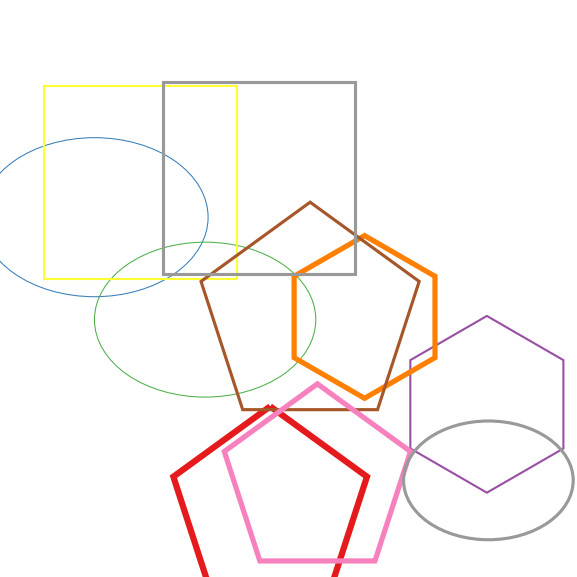[{"shape": "pentagon", "thickness": 3, "radius": 0.88, "center": [0.468, 0.119]}, {"shape": "oval", "thickness": 0.5, "radius": 0.98, "center": [0.164, 0.623]}, {"shape": "oval", "thickness": 0.5, "radius": 0.96, "center": [0.355, 0.446]}, {"shape": "hexagon", "thickness": 1, "radius": 0.77, "center": [0.843, 0.299]}, {"shape": "hexagon", "thickness": 2.5, "radius": 0.7, "center": [0.631, 0.45]}, {"shape": "square", "thickness": 1, "radius": 0.83, "center": [0.244, 0.683]}, {"shape": "pentagon", "thickness": 1.5, "radius": 0.99, "center": [0.537, 0.45]}, {"shape": "pentagon", "thickness": 2.5, "radius": 0.85, "center": [0.55, 0.165]}, {"shape": "square", "thickness": 1.5, "radius": 0.83, "center": [0.449, 0.691]}, {"shape": "oval", "thickness": 1.5, "radius": 0.73, "center": [0.846, 0.167]}]